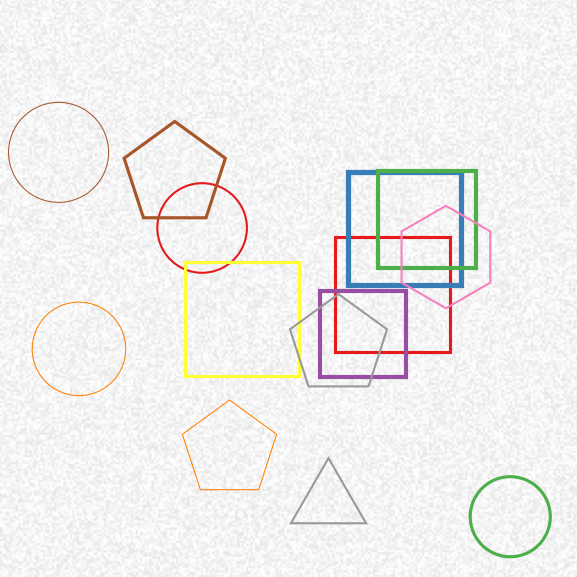[{"shape": "circle", "thickness": 1, "radius": 0.39, "center": [0.35, 0.604]}, {"shape": "square", "thickness": 1.5, "radius": 0.5, "center": [0.68, 0.49]}, {"shape": "square", "thickness": 2.5, "radius": 0.49, "center": [0.701, 0.603]}, {"shape": "square", "thickness": 2, "radius": 0.42, "center": [0.74, 0.619]}, {"shape": "circle", "thickness": 1.5, "radius": 0.35, "center": [0.884, 0.104]}, {"shape": "square", "thickness": 2, "radius": 0.37, "center": [0.628, 0.42]}, {"shape": "pentagon", "thickness": 0.5, "radius": 0.43, "center": [0.397, 0.221]}, {"shape": "circle", "thickness": 0.5, "radius": 0.4, "center": [0.137, 0.395]}, {"shape": "square", "thickness": 1.5, "radius": 0.5, "center": [0.419, 0.446]}, {"shape": "pentagon", "thickness": 1.5, "radius": 0.46, "center": [0.303, 0.697]}, {"shape": "circle", "thickness": 0.5, "radius": 0.43, "center": [0.101, 0.735]}, {"shape": "hexagon", "thickness": 1, "radius": 0.44, "center": [0.772, 0.554]}, {"shape": "triangle", "thickness": 1, "radius": 0.38, "center": [0.569, 0.131]}, {"shape": "pentagon", "thickness": 1, "radius": 0.44, "center": [0.586, 0.402]}]